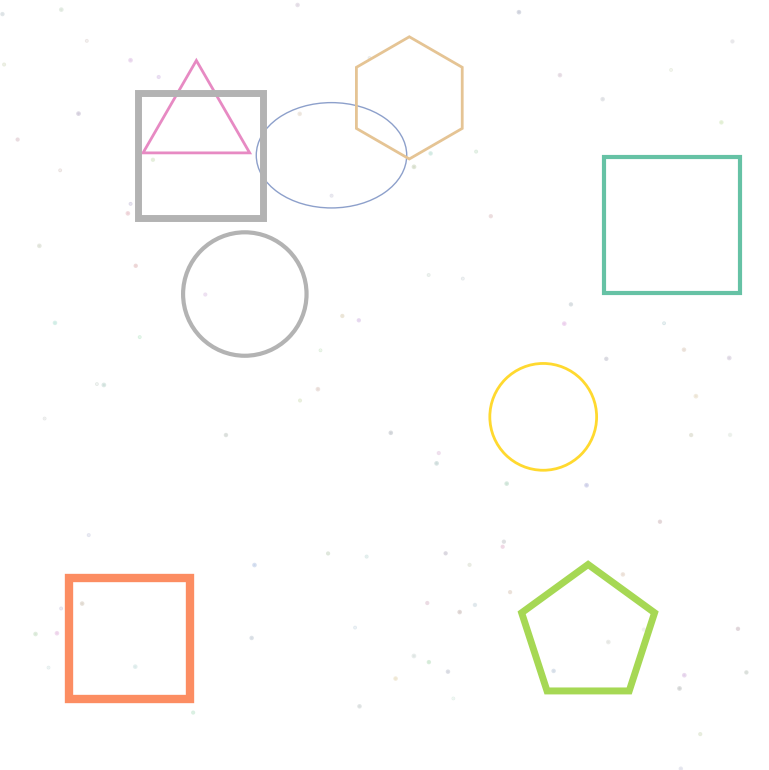[{"shape": "square", "thickness": 1.5, "radius": 0.44, "center": [0.872, 0.707]}, {"shape": "square", "thickness": 3, "radius": 0.39, "center": [0.168, 0.171]}, {"shape": "oval", "thickness": 0.5, "radius": 0.49, "center": [0.431, 0.798]}, {"shape": "triangle", "thickness": 1, "radius": 0.4, "center": [0.255, 0.841]}, {"shape": "pentagon", "thickness": 2.5, "radius": 0.45, "center": [0.764, 0.176]}, {"shape": "circle", "thickness": 1, "radius": 0.35, "center": [0.705, 0.459]}, {"shape": "hexagon", "thickness": 1, "radius": 0.4, "center": [0.532, 0.873]}, {"shape": "square", "thickness": 2.5, "radius": 0.41, "center": [0.26, 0.799]}, {"shape": "circle", "thickness": 1.5, "radius": 0.4, "center": [0.318, 0.618]}]